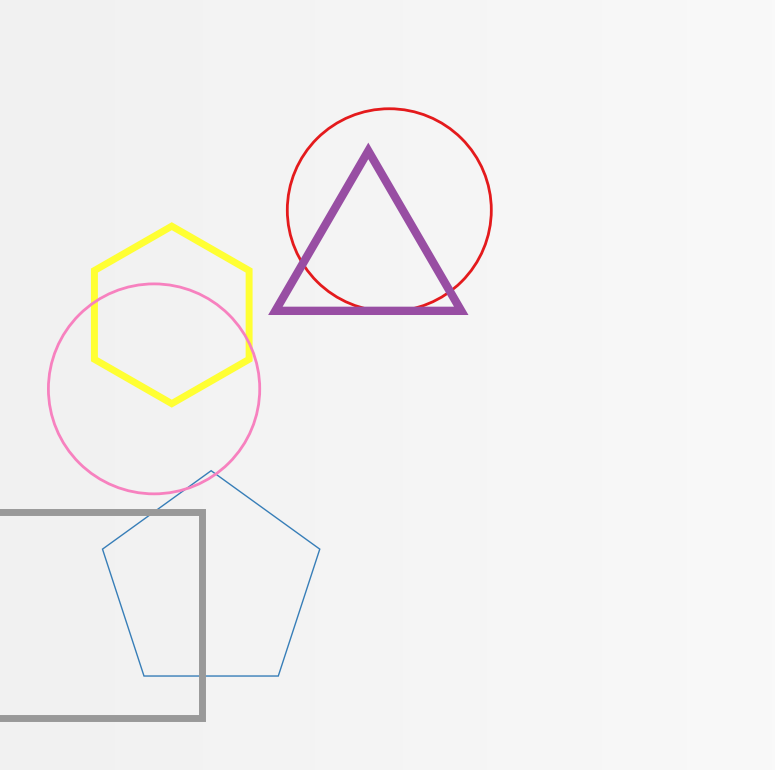[{"shape": "circle", "thickness": 1, "radius": 0.66, "center": [0.502, 0.727]}, {"shape": "pentagon", "thickness": 0.5, "radius": 0.74, "center": [0.272, 0.241]}, {"shape": "triangle", "thickness": 3, "radius": 0.69, "center": [0.475, 0.666]}, {"shape": "hexagon", "thickness": 2.5, "radius": 0.58, "center": [0.222, 0.591]}, {"shape": "circle", "thickness": 1, "radius": 0.68, "center": [0.199, 0.495]}, {"shape": "square", "thickness": 2.5, "radius": 0.67, "center": [0.127, 0.201]}]